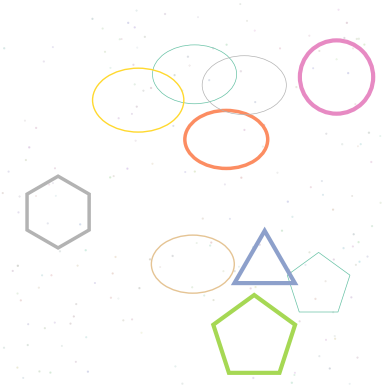[{"shape": "pentagon", "thickness": 0.5, "radius": 0.43, "center": [0.828, 0.259]}, {"shape": "oval", "thickness": 0.5, "radius": 0.55, "center": [0.505, 0.807]}, {"shape": "oval", "thickness": 2.5, "radius": 0.54, "center": [0.588, 0.638]}, {"shape": "triangle", "thickness": 3, "radius": 0.45, "center": [0.687, 0.31]}, {"shape": "circle", "thickness": 3, "radius": 0.48, "center": [0.874, 0.8]}, {"shape": "pentagon", "thickness": 3, "radius": 0.56, "center": [0.66, 0.122]}, {"shape": "oval", "thickness": 1, "radius": 0.59, "center": [0.359, 0.74]}, {"shape": "oval", "thickness": 1, "radius": 0.54, "center": [0.501, 0.314]}, {"shape": "oval", "thickness": 0.5, "radius": 0.55, "center": [0.634, 0.779]}, {"shape": "hexagon", "thickness": 2.5, "radius": 0.47, "center": [0.151, 0.449]}]